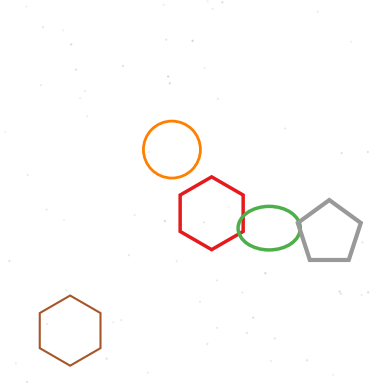[{"shape": "hexagon", "thickness": 2.5, "radius": 0.47, "center": [0.55, 0.446]}, {"shape": "oval", "thickness": 2.5, "radius": 0.4, "center": [0.699, 0.407]}, {"shape": "circle", "thickness": 2, "radius": 0.37, "center": [0.447, 0.611]}, {"shape": "hexagon", "thickness": 1.5, "radius": 0.46, "center": [0.182, 0.141]}, {"shape": "pentagon", "thickness": 3, "radius": 0.43, "center": [0.855, 0.394]}]